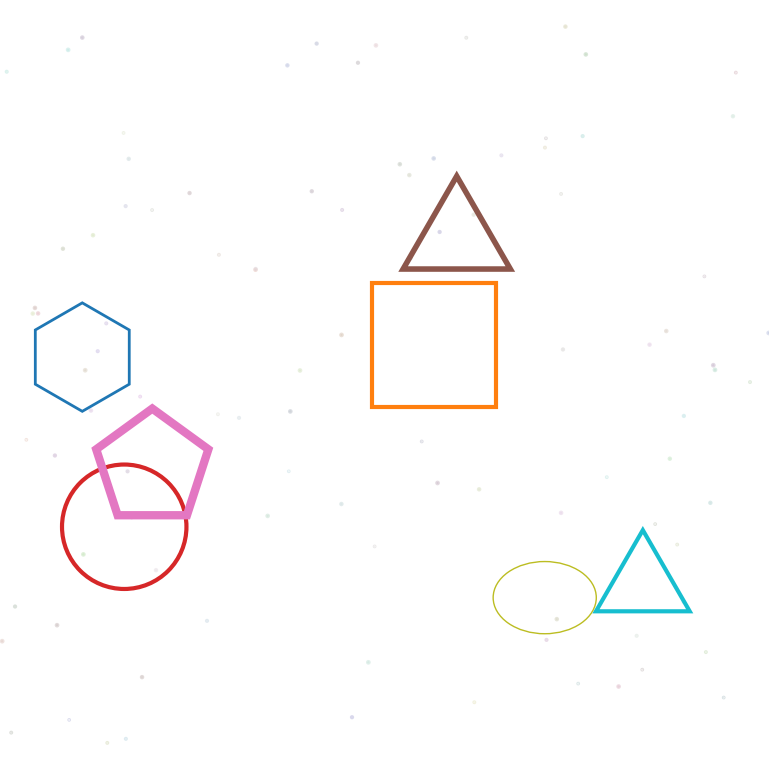[{"shape": "hexagon", "thickness": 1, "radius": 0.35, "center": [0.107, 0.536]}, {"shape": "square", "thickness": 1.5, "radius": 0.4, "center": [0.563, 0.552]}, {"shape": "circle", "thickness": 1.5, "radius": 0.4, "center": [0.161, 0.316]}, {"shape": "triangle", "thickness": 2, "radius": 0.4, "center": [0.593, 0.691]}, {"shape": "pentagon", "thickness": 3, "radius": 0.38, "center": [0.198, 0.393]}, {"shape": "oval", "thickness": 0.5, "radius": 0.33, "center": [0.707, 0.224]}, {"shape": "triangle", "thickness": 1.5, "radius": 0.35, "center": [0.835, 0.241]}]